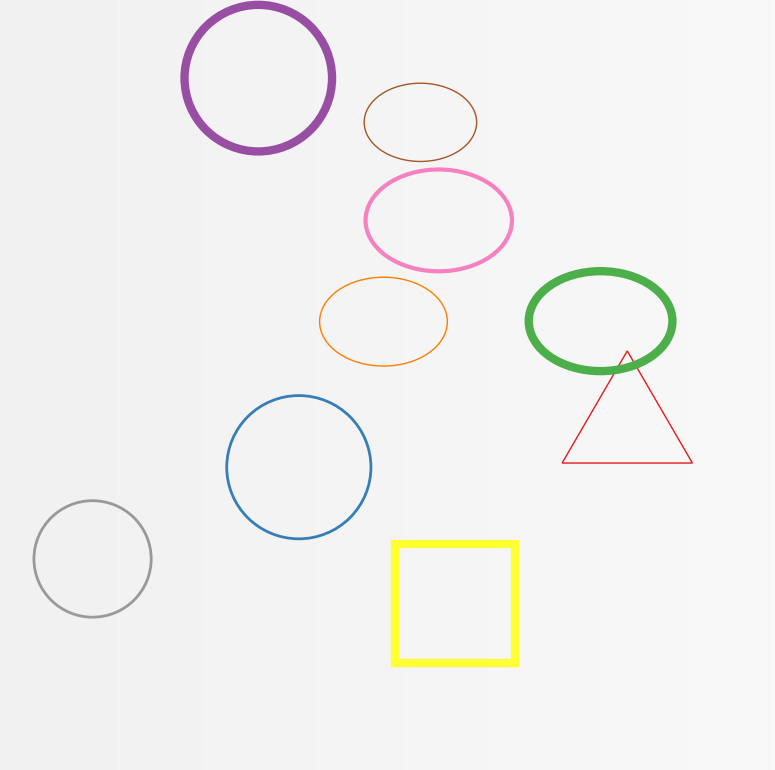[{"shape": "triangle", "thickness": 0.5, "radius": 0.49, "center": [0.809, 0.447]}, {"shape": "circle", "thickness": 1, "radius": 0.47, "center": [0.386, 0.393]}, {"shape": "oval", "thickness": 3, "radius": 0.46, "center": [0.775, 0.583]}, {"shape": "circle", "thickness": 3, "radius": 0.48, "center": [0.333, 0.899]}, {"shape": "oval", "thickness": 0.5, "radius": 0.41, "center": [0.495, 0.582]}, {"shape": "square", "thickness": 3, "radius": 0.39, "center": [0.587, 0.216]}, {"shape": "oval", "thickness": 0.5, "radius": 0.36, "center": [0.542, 0.841]}, {"shape": "oval", "thickness": 1.5, "radius": 0.47, "center": [0.566, 0.714]}, {"shape": "circle", "thickness": 1, "radius": 0.38, "center": [0.119, 0.274]}]